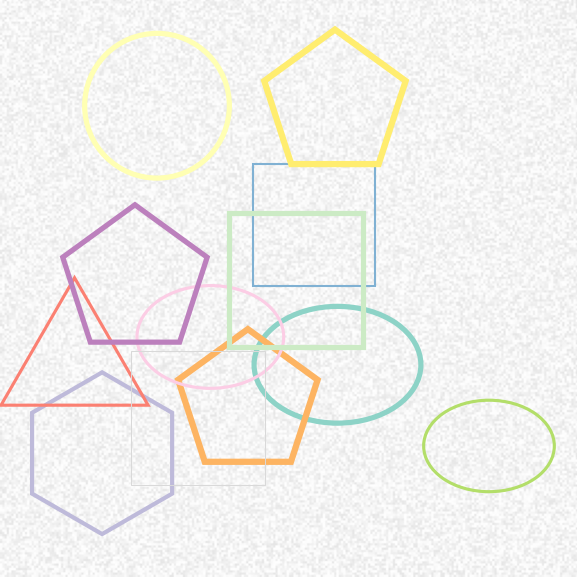[{"shape": "oval", "thickness": 2.5, "radius": 0.72, "center": [0.584, 0.368]}, {"shape": "circle", "thickness": 2.5, "radius": 0.63, "center": [0.272, 0.816]}, {"shape": "hexagon", "thickness": 2, "radius": 0.7, "center": [0.177, 0.214]}, {"shape": "triangle", "thickness": 1.5, "radius": 0.74, "center": [0.129, 0.371]}, {"shape": "square", "thickness": 1, "radius": 0.53, "center": [0.544, 0.609]}, {"shape": "pentagon", "thickness": 3, "radius": 0.63, "center": [0.429, 0.302]}, {"shape": "oval", "thickness": 1.5, "radius": 0.57, "center": [0.847, 0.227]}, {"shape": "oval", "thickness": 1.5, "radius": 0.64, "center": [0.364, 0.416]}, {"shape": "square", "thickness": 0.5, "radius": 0.58, "center": [0.342, 0.275]}, {"shape": "pentagon", "thickness": 2.5, "radius": 0.66, "center": [0.234, 0.513]}, {"shape": "square", "thickness": 2.5, "radius": 0.58, "center": [0.513, 0.514]}, {"shape": "pentagon", "thickness": 3, "radius": 0.64, "center": [0.58, 0.819]}]